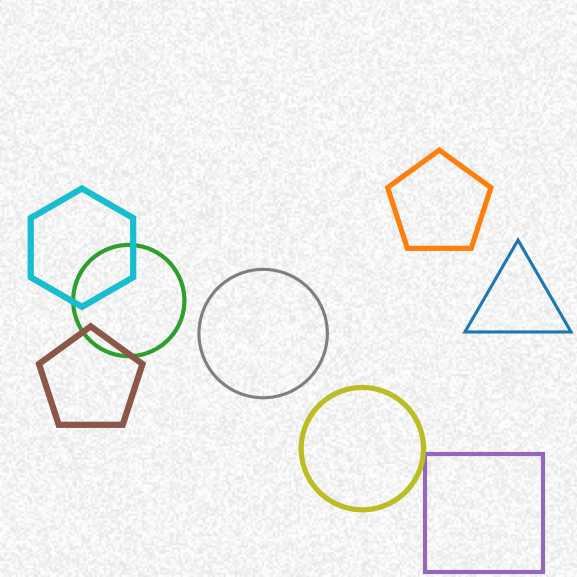[{"shape": "triangle", "thickness": 1.5, "radius": 0.53, "center": [0.897, 0.477]}, {"shape": "pentagon", "thickness": 2.5, "radius": 0.47, "center": [0.761, 0.645]}, {"shape": "circle", "thickness": 2, "radius": 0.48, "center": [0.223, 0.479]}, {"shape": "square", "thickness": 2, "radius": 0.51, "center": [0.838, 0.111]}, {"shape": "pentagon", "thickness": 3, "radius": 0.47, "center": [0.157, 0.34]}, {"shape": "circle", "thickness": 1.5, "radius": 0.56, "center": [0.456, 0.422]}, {"shape": "circle", "thickness": 2.5, "radius": 0.53, "center": [0.627, 0.222]}, {"shape": "hexagon", "thickness": 3, "radius": 0.51, "center": [0.142, 0.57]}]